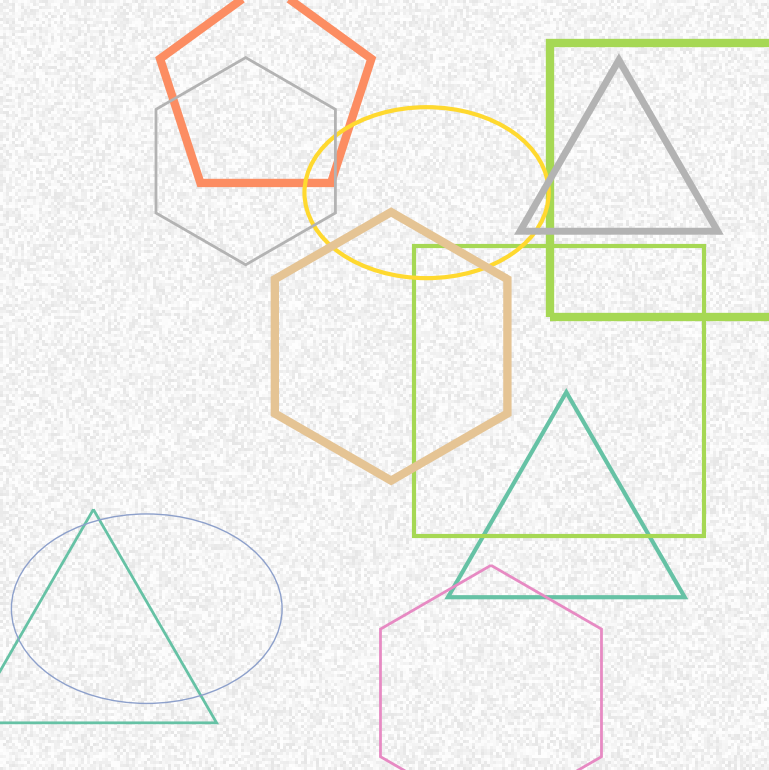[{"shape": "triangle", "thickness": 1, "radius": 0.92, "center": [0.121, 0.154]}, {"shape": "triangle", "thickness": 1.5, "radius": 0.89, "center": [0.735, 0.313]}, {"shape": "pentagon", "thickness": 3, "radius": 0.72, "center": [0.345, 0.879]}, {"shape": "oval", "thickness": 0.5, "radius": 0.88, "center": [0.191, 0.209]}, {"shape": "hexagon", "thickness": 1, "radius": 0.83, "center": [0.638, 0.1]}, {"shape": "square", "thickness": 3, "radius": 0.89, "center": [0.893, 0.766]}, {"shape": "square", "thickness": 1.5, "radius": 0.94, "center": [0.726, 0.493]}, {"shape": "oval", "thickness": 1.5, "radius": 0.79, "center": [0.554, 0.75]}, {"shape": "hexagon", "thickness": 3, "radius": 0.87, "center": [0.508, 0.55]}, {"shape": "triangle", "thickness": 2.5, "radius": 0.74, "center": [0.804, 0.774]}, {"shape": "hexagon", "thickness": 1, "radius": 0.67, "center": [0.319, 0.791]}]